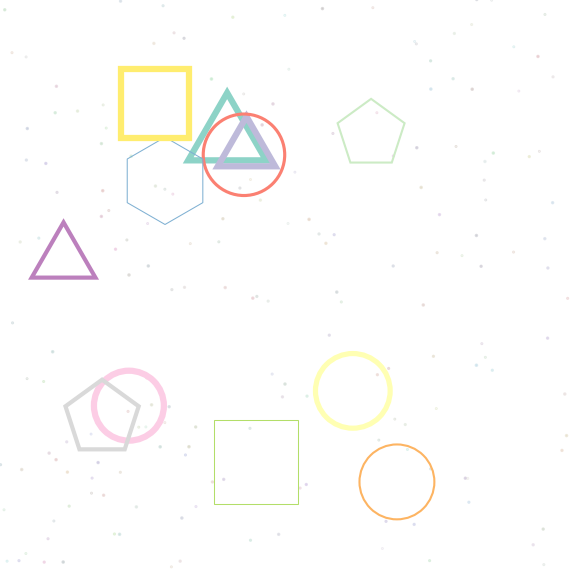[{"shape": "triangle", "thickness": 3, "radius": 0.39, "center": [0.393, 0.76]}, {"shape": "circle", "thickness": 2.5, "radius": 0.32, "center": [0.611, 0.322]}, {"shape": "triangle", "thickness": 3, "radius": 0.29, "center": [0.427, 0.74]}, {"shape": "circle", "thickness": 1.5, "radius": 0.35, "center": [0.422, 0.731]}, {"shape": "hexagon", "thickness": 0.5, "radius": 0.38, "center": [0.286, 0.686]}, {"shape": "circle", "thickness": 1, "radius": 0.32, "center": [0.687, 0.165]}, {"shape": "square", "thickness": 0.5, "radius": 0.36, "center": [0.444, 0.198]}, {"shape": "circle", "thickness": 3, "radius": 0.3, "center": [0.223, 0.297]}, {"shape": "pentagon", "thickness": 2, "radius": 0.33, "center": [0.177, 0.275]}, {"shape": "triangle", "thickness": 2, "radius": 0.32, "center": [0.11, 0.55]}, {"shape": "pentagon", "thickness": 1, "radius": 0.3, "center": [0.643, 0.767]}, {"shape": "square", "thickness": 3, "radius": 0.3, "center": [0.269, 0.82]}]